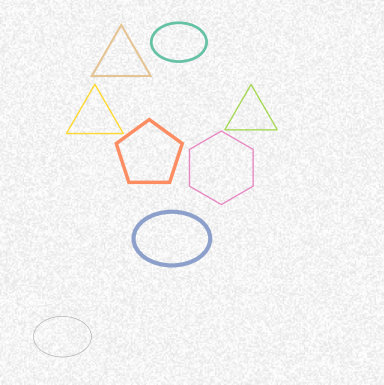[{"shape": "oval", "thickness": 2, "radius": 0.36, "center": [0.465, 0.89]}, {"shape": "pentagon", "thickness": 2.5, "radius": 0.45, "center": [0.388, 0.599]}, {"shape": "oval", "thickness": 3, "radius": 0.5, "center": [0.446, 0.38]}, {"shape": "hexagon", "thickness": 1, "radius": 0.48, "center": [0.575, 0.564]}, {"shape": "triangle", "thickness": 1, "radius": 0.39, "center": [0.652, 0.702]}, {"shape": "triangle", "thickness": 1, "radius": 0.43, "center": [0.246, 0.696]}, {"shape": "triangle", "thickness": 1.5, "radius": 0.44, "center": [0.315, 0.847]}, {"shape": "oval", "thickness": 0.5, "radius": 0.38, "center": [0.162, 0.125]}]